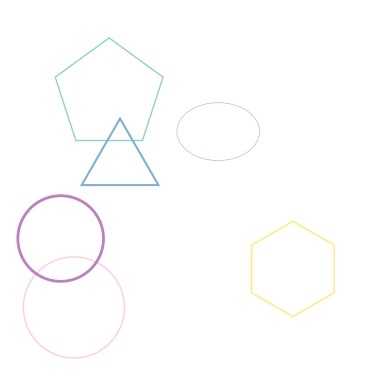[{"shape": "pentagon", "thickness": 1, "radius": 0.74, "center": [0.283, 0.754]}, {"shape": "oval", "thickness": 0.5, "radius": 0.54, "center": [0.567, 0.658]}, {"shape": "triangle", "thickness": 1.5, "radius": 0.58, "center": [0.312, 0.577]}, {"shape": "circle", "thickness": 1, "radius": 0.66, "center": [0.192, 0.201]}, {"shape": "circle", "thickness": 2, "radius": 0.56, "center": [0.158, 0.38]}, {"shape": "hexagon", "thickness": 1, "radius": 0.62, "center": [0.761, 0.301]}]